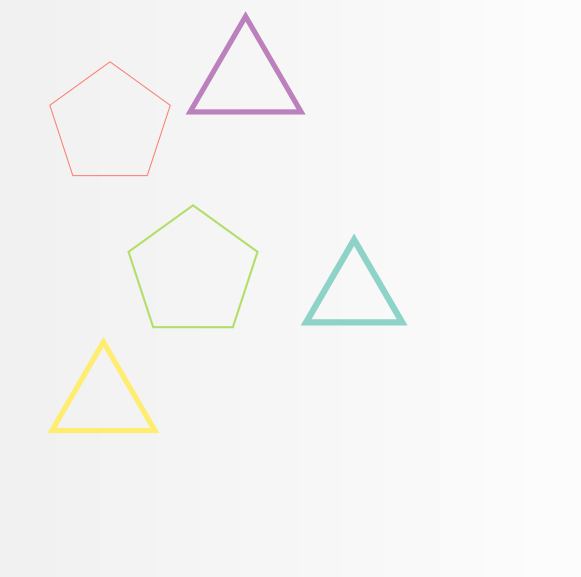[{"shape": "triangle", "thickness": 3, "radius": 0.48, "center": [0.609, 0.489]}, {"shape": "pentagon", "thickness": 0.5, "radius": 0.54, "center": [0.189, 0.783]}, {"shape": "pentagon", "thickness": 1, "radius": 0.58, "center": [0.332, 0.527]}, {"shape": "triangle", "thickness": 2.5, "radius": 0.55, "center": [0.423, 0.86]}, {"shape": "triangle", "thickness": 2.5, "radius": 0.51, "center": [0.178, 0.305]}]